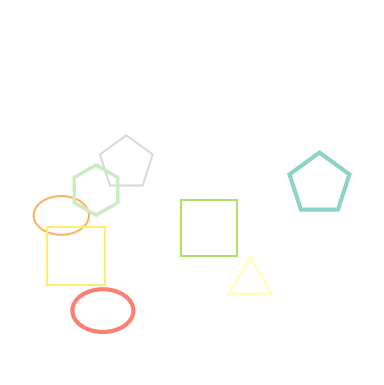[{"shape": "pentagon", "thickness": 3, "radius": 0.41, "center": [0.83, 0.522]}, {"shape": "triangle", "thickness": 1.5, "radius": 0.32, "center": [0.65, 0.268]}, {"shape": "oval", "thickness": 3, "radius": 0.4, "center": [0.267, 0.193]}, {"shape": "oval", "thickness": 1.5, "radius": 0.36, "center": [0.159, 0.44]}, {"shape": "square", "thickness": 1.5, "radius": 0.36, "center": [0.542, 0.407]}, {"shape": "pentagon", "thickness": 1.5, "radius": 0.36, "center": [0.328, 0.577]}, {"shape": "hexagon", "thickness": 2.5, "radius": 0.33, "center": [0.249, 0.506]}, {"shape": "square", "thickness": 1.5, "radius": 0.37, "center": [0.197, 0.335]}]